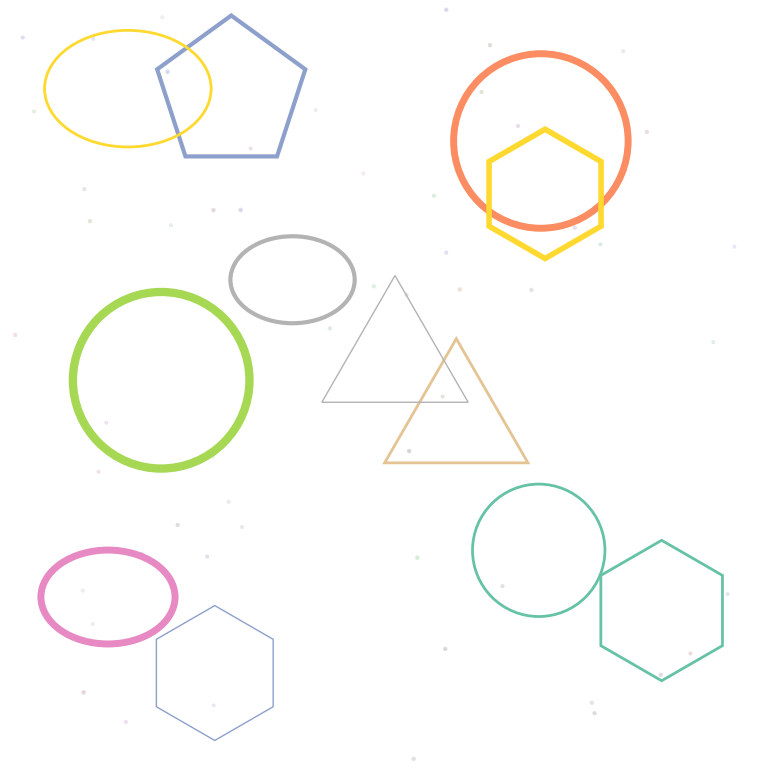[{"shape": "circle", "thickness": 1, "radius": 0.43, "center": [0.7, 0.285]}, {"shape": "hexagon", "thickness": 1, "radius": 0.46, "center": [0.859, 0.207]}, {"shape": "circle", "thickness": 2.5, "radius": 0.57, "center": [0.702, 0.817]}, {"shape": "pentagon", "thickness": 1.5, "radius": 0.51, "center": [0.3, 0.879]}, {"shape": "hexagon", "thickness": 0.5, "radius": 0.44, "center": [0.279, 0.126]}, {"shape": "oval", "thickness": 2.5, "radius": 0.44, "center": [0.14, 0.225]}, {"shape": "circle", "thickness": 3, "radius": 0.57, "center": [0.209, 0.506]}, {"shape": "oval", "thickness": 1, "radius": 0.54, "center": [0.166, 0.885]}, {"shape": "hexagon", "thickness": 2, "radius": 0.42, "center": [0.708, 0.748]}, {"shape": "triangle", "thickness": 1, "radius": 0.54, "center": [0.593, 0.453]}, {"shape": "oval", "thickness": 1.5, "radius": 0.4, "center": [0.38, 0.637]}, {"shape": "triangle", "thickness": 0.5, "radius": 0.55, "center": [0.513, 0.532]}]